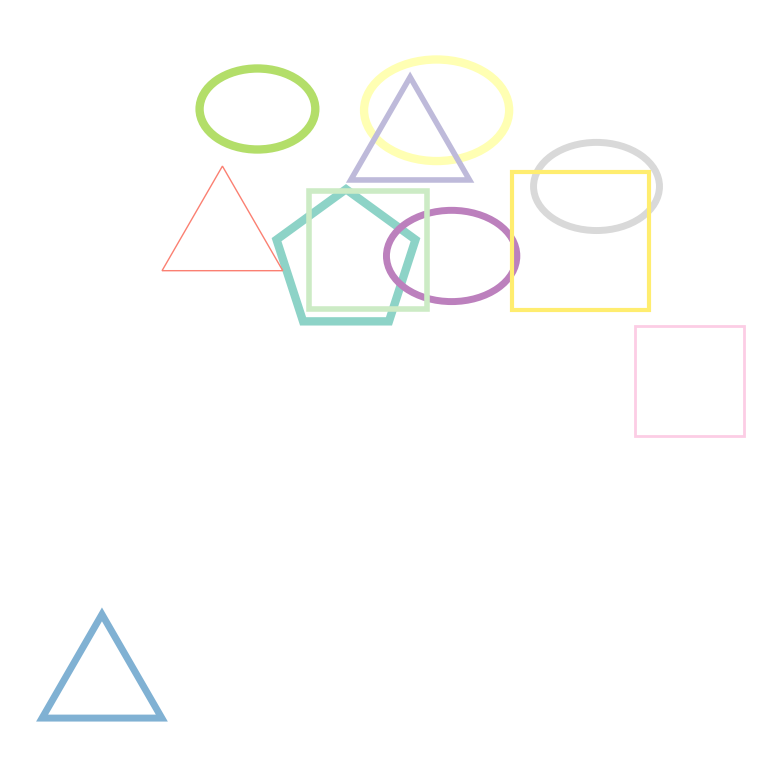[{"shape": "pentagon", "thickness": 3, "radius": 0.47, "center": [0.449, 0.659]}, {"shape": "oval", "thickness": 3, "radius": 0.47, "center": [0.567, 0.857]}, {"shape": "triangle", "thickness": 2, "radius": 0.45, "center": [0.533, 0.811]}, {"shape": "triangle", "thickness": 0.5, "radius": 0.45, "center": [0.289, 0.694]}, {"shape": "triangle", "thickness": 2.5, "radius": 0.45, "center": [0.132, 0.112]}, {"shape": "oval", "thickness": 3, "radius": 0.38, "center": [0.334, 0.858]}, {"shape": "square", "thickness": 1, "radius": 0.36, "center": [0.895, 0.505]}, {"shape": "oval", "thickness": 2.5, "radius": 0.41, "center": [0.775, 0.758]}, {"shape": "oval", "thickness": 2.5, "radius": 0.42, "center": [0.587, 0.668]}, {"shape": "square", "thickness": 2, "radius": 0.38, "center": [0.478, 0.675]}, {"shape": "square", "thickness": 1.5, "radius": 0.45, "center": [0.754, 0.687]}]